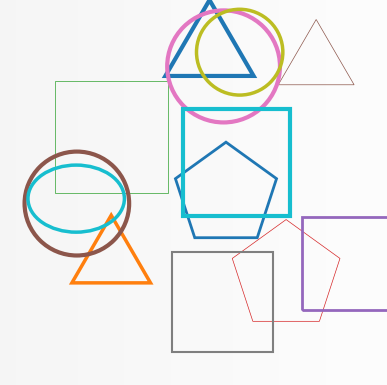[{"shape": "pentagon", "thickness": 2, "radius": 0.69, "center": [0.583, 0.494]}, {"shape": "triangle", "thickness": 3, "radius": 0.66, "center": [0.541, 0.868]}, {"shape": "triangle", "thickness": 2.5, "radius": 0.59, "center": [0.287, 0.324]}, {"shape": "square", "thickness": 0.5, "radius": 0.72, "center": [0.288, 0.644]}, {"shape": "pentagon", "thickness": 0.5, "radius": 0.73, "center": [0.738, 0.284]}, {"shape": "square", "thickness": 2, "radius": 0.6, "center": [0.899, 0.315]}, {"shape": "triangle", "thickness": 0.5, "radius": 0.57, "center": [0.816, 0.836]}, {"shape": "circle", "thickness": 3, "radius": 0.67, "center": [0.198, 0.471]}, {"shape": "circle", "thickness": 3, "radius": 0.73, "center": [0.577, 0.827]}, {"shape": "square", "thickness": 1.5, "radius": 0.65, "center": [0.574, 0.216]}, {"shape": "circle", "thickness": 2.5, "radius": 0.56, "center": [0.619, 0.864]}, {"shape": "square", "thickness": 3, "radius": 0.69, "center": [0.61, 0.578]}, {"shape": "oval", "thickness": 2.5, "radius": 0.62, "center": [0.197, 0.484]}]